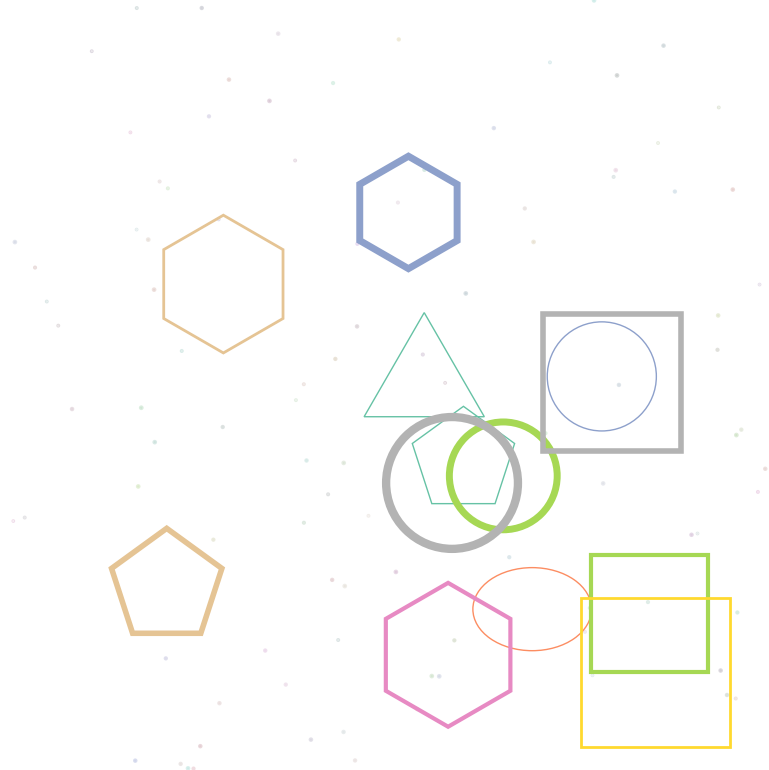[{"shape": "triangle", "thickness": 0.5, "radius": 0.45, "center": [0.551, 0.504]}, {"shape": "pentagon", "thickness": 0.5, "radius": 0.35, "center": [0.602, 0.402]}, {"shape": "oval", "thickness": 0.5, "radius": 0.39, "center": [0.691, 0.209]}, {"shape": "circle", "thickness": 0.5, "radius": 0.35, "center": [0.782, 0.511]}, {"shape": "hexagon", "thickness": 2.5, "radius": 0.37, "center": [0.53, 0.724]}, {"shape": "hexagon", "thickness": 1.5, "radius": 0.47, "center": [0.582, 0.15]}, {"shape": "circle", "thickness": 2.5, "radius": 0.35, "center": [0.654, 0.382]}, {"shape": "square", "thickness": 1.5, "radius": 0.38, "center": [0.844, 0.203]}, {"shape": "square", "thickness": 1, "radius": 0.48, "center": [0.851, 0.126]}, {"shape": "hexagon", "thickness": 1, "radius": 0.45, "center": [0.29, 0.631]}, {"shape": "pentagon", "thickness": 2, "radius": 0.38, "center": [0.217, 0.238]}, {"shape": "square", "thickness": 2, "radius": 0.45, "center": [0.795, 0.504]}, {"shape": "circle", "thickness": 3, "radius": 0.43, "center": [0.587, 0.373]}]